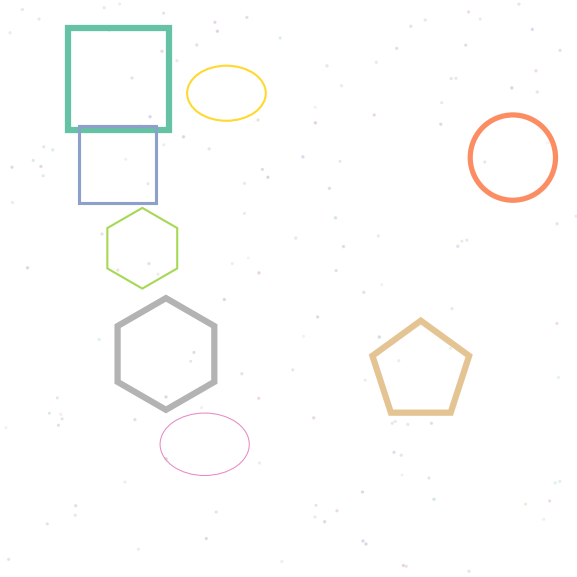[{"shape": "square", "thickness": 3, "radius": 0.44, "center": [0.205, 0.862]}, {"shape": "circle", "thickness": 2.5, "radius": 0.37, "center": [0.888, 0.726]}, {"shape": "square", "thickness": 1.5, "radius": 0.33, "center": [0.203, 0.715]}, {"shape": "oval", "thickness": 0.5, "radius": 0.39, "center": [0.354, 0.23]}, {"shape": "hexagon", "thickness": 1, "radius": 0.35, "center": [0.246, 0.569]}, {"shape": "oval", "thickness": 1, "radius": 0.34, "center": [0.392, 0.838]}, {"shape": "pentagon", "thickness": 3, "radius": 0.44, "center": [0.729, 0.356]}, {"shape": "hexagon", "thickness": 3, "radius": 0.48, "center": [0.287, 0.386]}]